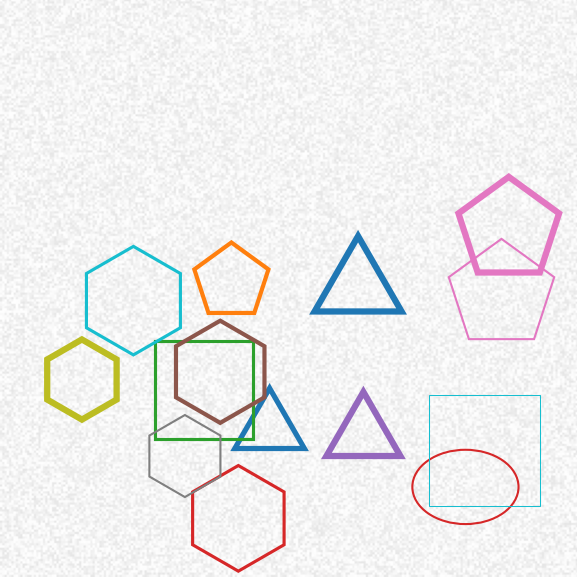[{"shape": "triangle", "thickness": 3, "radius": 0.43, "center": [0.62, 0.503]}, {"shape": "triangle", "thickness": 2.5, "radius": 0.35, "center": [0.467, 0.257]}, {"shape": "pentagon", "thickness": 2, "radius": 0.34, "center": [0.401, 0.512]}, {"shape": "square", "thickness": 1.5, "radius": 0.43, "center": [0.353, 0.323]}, {"shape": "oval", "thickness": 1, "radius": 0.46, "center": [0.806, 0.156]}, {"shape": "hexagon", "thickness": 1.5, "radius": 0.46, "center": [0.413, 0.102]}, {"shape": "triangle", "thickness": 3, "radius": 0.37, "center": [0.629, 0.246]}, {"shape": "hexagon", "thickness": 2, "radius": 0.44, "center": [0.381, 0.355]}, {"shape": "pentagon", "thickness": 3, "radius": 0.46, "center": [0.881, 0.601]}, {"shape": "pentagon", "thickness": 1, "radius": 0.48, "center": [0.868, 0.49]}, {"shape": "hexagon", "thickness": 1, "radius": 0.36, "center": [0.32, 0.209]}, {"shape": "hexagon", "thickness": 3, "radius": 0.35, "center": [0.142, 0.342]}, {"shape": "hexagon", "thickness": 1.5, "radius": 0.47, "center": [0.231, 0.479]}, {"shape": "square", "thickness": 0.5, "radius": 0.48, "center": [0.839, 0.219]}]